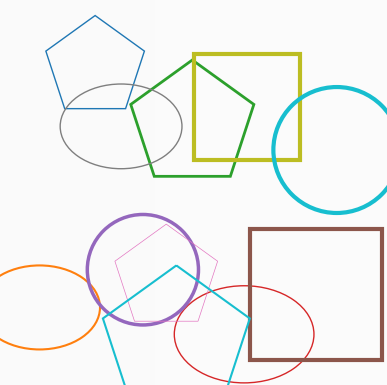[{"shape": "pentagon", "thickness": 1, "radius": 0.67, "center": [0.245, 0.826]}, {"shape": "oval", "thickness": 1.5, "radius": 0.78, "center": [0.102, 0.201]}, {"shape": "pentagon", "thickness": 2, "radius": 0.84, "center": [0.496, 0.677]}, {"shape": "oval", "thickness": 1, "radius": 0.9, "center": [0.63, 0.132]}, {"shape": "circle", "thickness": 2.5, "radius": 0.72, "center": [0.369, 0.299]}, {"shape": "square", "thickness": 3, "radius": 0.85, "center": [0.815, 0.236]}, {"shape": "pentagon", "thickness": 0.5, "radius": 0.7, "center": [0.429, 0.278]}, {"shape": "oval", "thickness": 1, "radius": 0.79, "center": [0.312, 0.672]}, {"shape": "square", "thickness": 3, "radius": 0.69, "center": [0.637, 0.723]}, {"shape": "circle", "thickness": 3, "radius": 0.82, "center": [0.869, 0.61]}, {"shape": "pentagon", "thickness": 1.5, "radius": 1.0, "center": [0.455, 0.111]}]